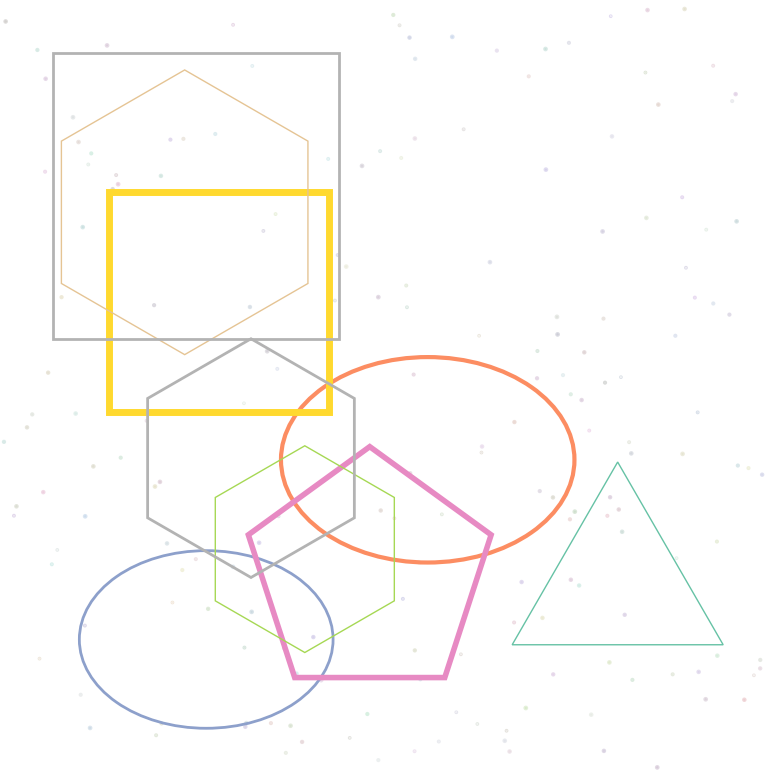[{"shape": "triangle", "thickness": 0.5, "radius": 0.79, "center": [0.802, 0.242]}, {"shape": "oval", "thickness": 1.5, "radius": 0.95, "center": [0.555, 0.403]}, {"shape": "oval", "thickness": 1, "radius": 0.82, "center": [0.268, 0.17]}, {"shape": "pentagon", "thickness": 2, "radius": 0.83, "center": [0.48, 0.254]}, {"shape": "hexagon", "thickness": 0.5, "radius": 0.67, "center": [0.396, 0.287]}, {"shape": "square", "thickness": 2.5, "radius": 0.71, "center": [0.284, 0.608]}, {"shape": "hexagon", "thickness": 0.5, "radius": 0.92, "center": [0.24, 0.724]}, {"shape": "hexagon", "thickness": 1, "radius": 0.78, "center": [0.326, 0.405]}, {"shape": "square", "thickness": 1, "radius": 0.93, "center": [0.255, 0.745]}]